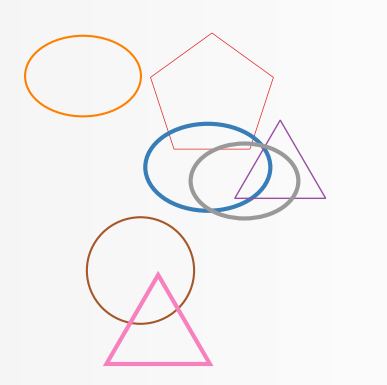[{"shape": "pentagon", "thickness": 0.5, "radius": 0.83, "center": [0.547, 0.748]}, {"shape": "oval", "thickness": 3, "radius": 0.81, "center": [0.536, 0.566]}, {"shape": "triangle", "thickness": 1, "radius": 0.68, "center": [0.723, 0.553]}, {"shape": "oval", "thickness": 1.5, "radius": 0.75, "center": [0.214, 0.802]}, {"shape": "circle", "thickness": 1.5, "radius": 0.69, "center": [0.363, 0.297]}, {"shape": "triangle", "thickness": 3, "radius": 0.77, "center": [0.408, 0.132]}, {"shape": "oval", "thickness": 3, "radius": 0.7, "center": [0.631, 0.53]}]